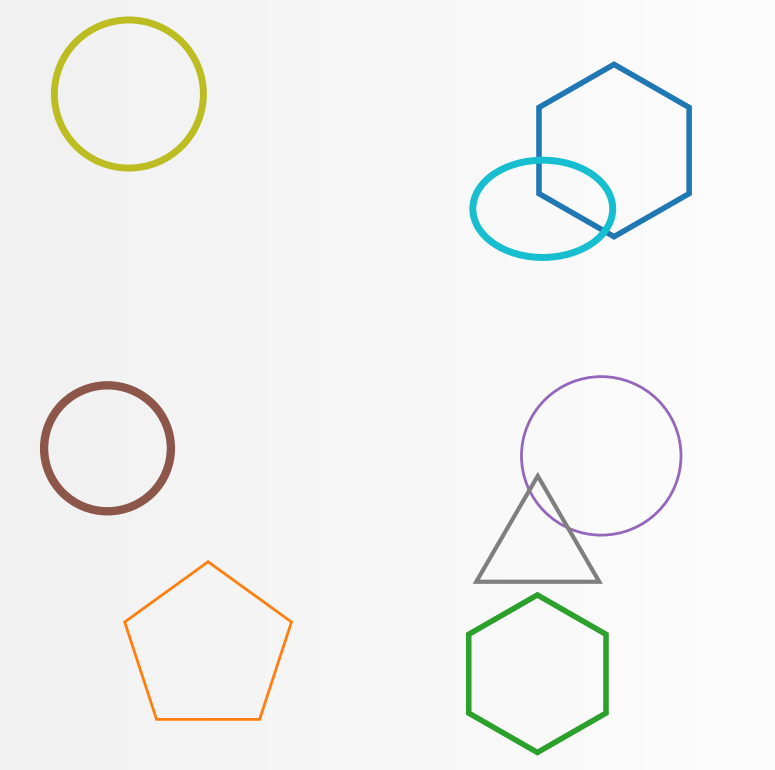[{"shape": "hexagon", "thickness": 2, "radius": 0.56, "center": [0.792, 0.805]}, {"shape": "pentagon", "thickness": 1, "radius": 0.57, "center": [0.268, 0.157]}, {"shape": "hexagon", "thickness": 2, "radius": 0.51, "center": [0.693, 0.125]}, {"shape": "circle", "thickness": 1, "radius": 0.51, "center": [0.776, 0.408]}, {"shape": "circle", "thickness": 3, "radius": 0.41, "center": [0.139, 0.418]}, {"shape": "triangle", "thickness": 1.5, "radius": 0.46, "center": [0.694, 0.29]}, {"shape": "circle", "thickness": 2.5, "radius": 0.48, "center": [0.166, 0.878]}, {"shape": "oval", "thickness": 2.5, "radius": 0.45, "center": [0.7, 0.729]}]